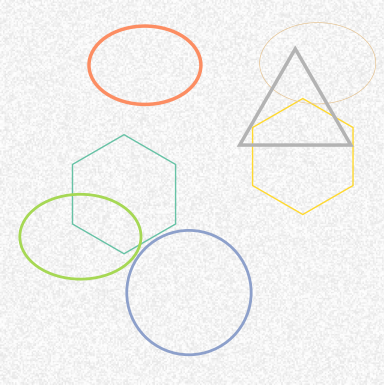[{"shape": "hexagon", "thickness": 1, "radius": 0.77, "center": [0.322, 0.496]}, {"shape": "oval", "thickness": 2.5, "radius": 0.73, "center": [0.376, 0.831]}, {"shape": "circle", "thickness": 2, "radius": 0.81, "center": [0.491, 0.24]}, {"shape": "oval", "thickness": 2, "radius": 0.79, "center": [0.209, 0.385]}, {"shape": "hexagon", "thickness": 1, "radius": 0.75, "center": [0.786, 0.593]}, {"shape": "oval", "thickness": 0.5, "radius": 0.75, "center": [0.825, 0.836]}, {"shape": "triangle", "thickness": 2.5, "radius": 0.83, "center": [0.767, 0.707]}]